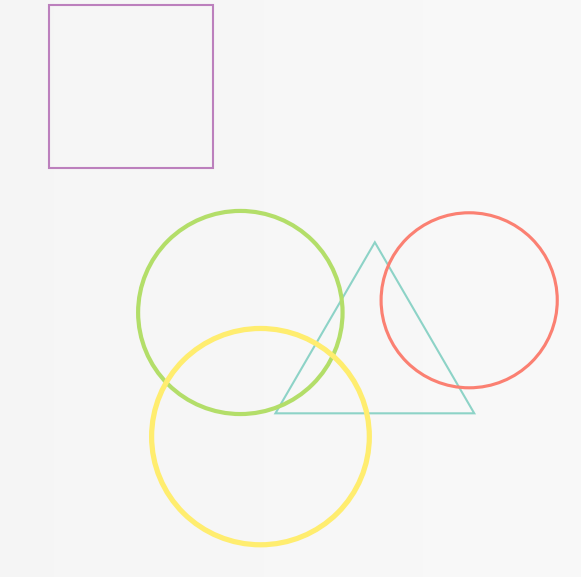[{"shape": "triangle", "thickness": 1, "radius": 0.99, "center": [0.645, 0.382]}, {"shape": "circle", "thickness": 1.5, "radius": 0.76, "center": [0.807, 0.479]}, {"shape": "circle", "thickness": 2, "radius": 0.88, "center": [0.413, 0.458]}, {"shape": "square", "thickness": 1, "radius": 0.71, "center": [0.225, 0.849]}, {"shape": "circle", "thickness": 2.5, "radius": 0.94, "center": [0.448, 0.243]}]